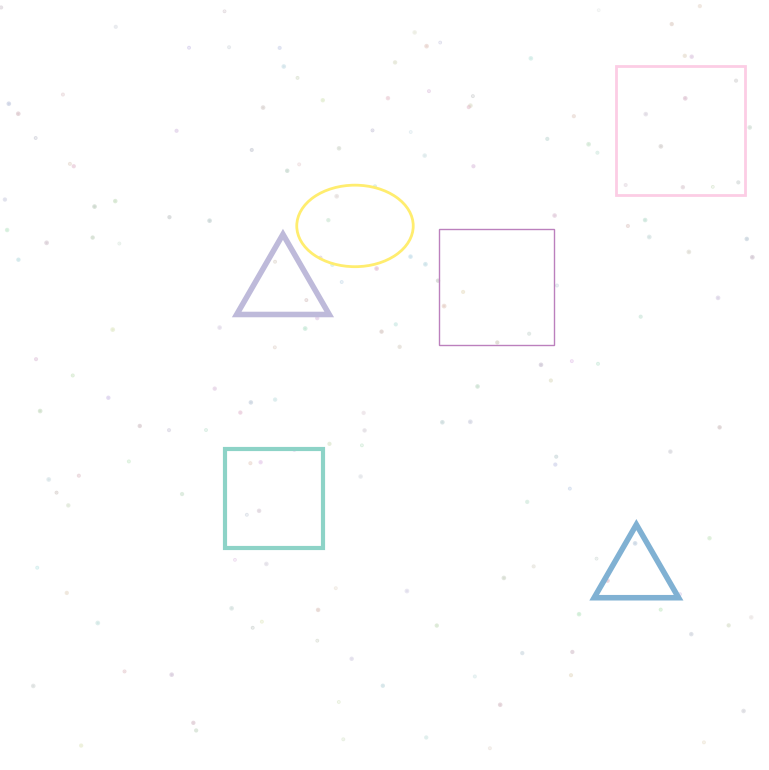[{"shape": "square", "thickness": 1.5, "radius": 0.32, "center": [0.356, 0.352]}, {"shape": "triangle", "thickness": 2, "radius": 0.35, "center": [0.367, 0.626]}, {"shape": "triangle", "thickness": 2, "radius": 0.32, "center": [0.826, 0.255]}, {"shape": "square", "thickness": 1, "radius": 0.42, "center": [0.884, 0.83]}, {"shape": "square", "thickness": 0.5, "radius": 0.37, "center": [0.645, 0.627]}, {"shape": "oval", "thickness": 1, "radius": 0.38, "center": [0.461, 0.707]}]